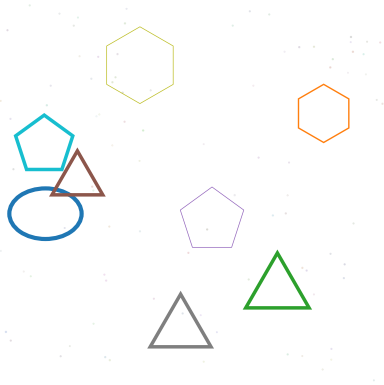[{"shape": "oval", "thickness": 3, "radius": 0.47, "center": [0.118, 0.445]}, {"shape": "hexagon", "thickness": 1, "radius": 0.38, "center": [0.841, 0.705]}, {"shape": "triangle", "thickness": 2.5, "radius": 0.48, "center": [0.721, 0.248]}, {"shape": "pentagon", "thickness": 0.5, "radius": 0.43, "center": [0.551, 0.428]}, {"shape": "triangle", "thickness": 2.5, "radius": 0.38, "center": [0.201, 0.532]}, {"shape": "triangle", "thickness": 2.5, "radius": 0.46, "center": [0.469, 0.145]}, {"shape": "hexagon", "thickness": 0.5, "radius": 0.5, "center": [0.363, 0.831]}, {"shape": "pentagon", "thickness": 2.5, "radius": 0.39, "center": [0.115, 0.623]}]